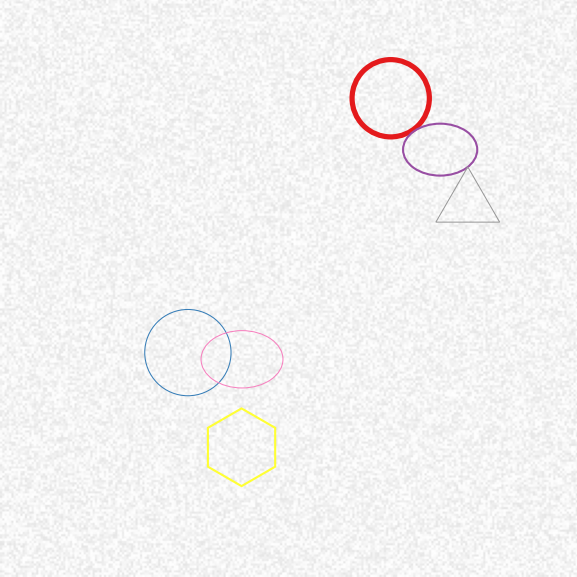[{"shape": "circle", "thickness": 2.5, "radius": 0.33, "center": [0.677, 0.829]}, {"shape": "circle", "thickness": 0.5, "radius": 0.37, "center": [0.325, 0.389]}, {"shape": "oval", "thickness": 1, "radius": 0.32, "center": [0.762, 0.74]}, {"shape": "hexagon", "thickness": 1, "radius": 0.34, "center": [0.418, 0.225]}, {"shape": "oval", "thickness": 0.5, "radius": 0.35, "center": [0.419, 0.377]}, {"shape": "triangle", "thickness": 0.5, "radius": 0.32, "center": [0.81, 0.646]}]